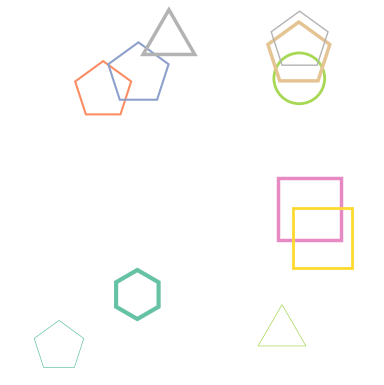[{"shape": "pentagon", "thickness": 0.5, "radius": 0.34, "center": [0.153, 0.1]}, {"shape": "hexagon", "thickness": 3, "radius": 0.32, "center": [0.357, 0.235]}, {"shape": "pentagon", "thickness": 1.5, "radius": 0.38, "center": [0.268, 0.765]}, {"shape": "pentagon", "thickness": 1.5, "radius": 0.41, "center": [0.36, 0.808]}, {"shape": "square", "thickness": 2.5, "radius": 0.4, "center": [0.804, 0.458]}, {"shape": "circle", "thickness": 2, "radius": 0.33, "center": [0.777, 0.796]}, {"shape": "triangle", "thickness": 0.5, "radius": 0.36, "center": [0.733, 0.137]}, {"shape": "square", "thickness": 2, "radius": 0.39, "center": [0.838, 0.383]}, {"shape": "pentagon", "thickness": 2.5, "radius": 0.42, "center": [0.776, 0.858]}, {"shape": "triangle", "thickness": 2.5, "radius": 0.39, "center": [0.439, 0.897]}, {"shape": "pentagon", "thickness": 1, "radius": 0.39, "center": [0.778, 0.893]}]